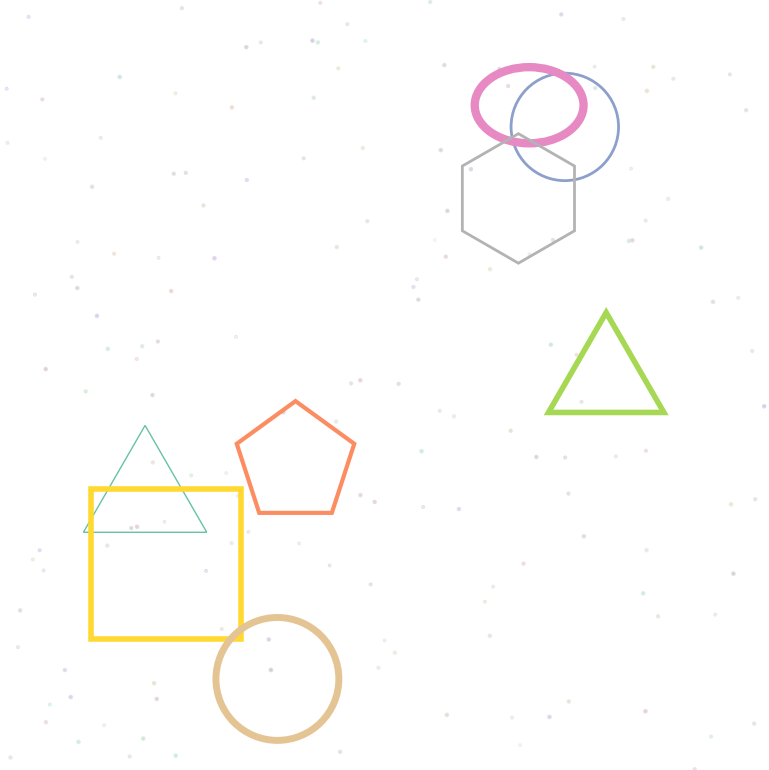[{"shape": "triangle", "thickness": 0.5, "radius": 0.46, "center": [0.188, 0.355]}, {"shape": "pentagon", "thickness": 1.5, "radius": 0.4, "center": [0.384, 0.399]}, {"shape": "circle", "thickness": 1, "radius": 0.35, "center": [0.734, 0.835]}, {"shape": "oval", "thickness": 3, "radius": 0.35, "center": [0.687, 0.863]}, {"shape": "triangle", "thickness": 2, "radius": 0.43, "center": [0.787, 0.508]}, {"shape": "square", "thickness": 2, "radius": 0.49, "center": [0.216, 0.268]}, {"shape": "circle", "thickness": 2.5, "radius": 0.4, "center": [0.36, 0.118]}, {"shape": "hexagon", "thickness": 1, "radius": 0.42, "center": [0.673, 0.742]}]